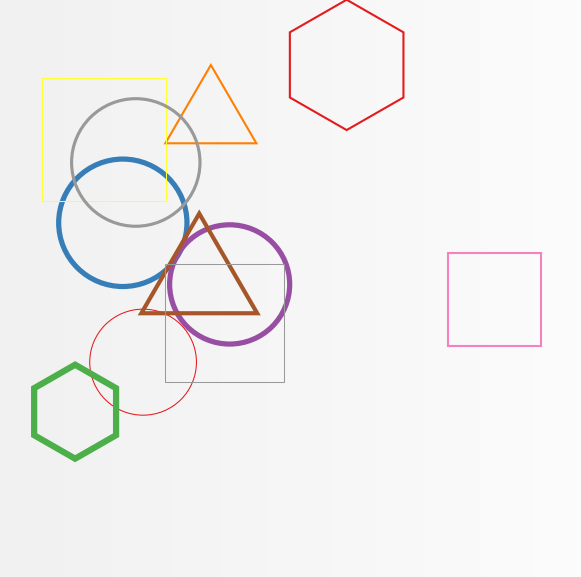[{"shape": "circle", "thickness": 0.5, "radius": 0.46, "center": [0.246, 0.372]}, {"shape": "hexagon", "thickness": 1, "radius": 0.56, "center": [0.596, 0.887]}, {"shape": "circle", "thickness": 2.5, "radius": 0.55, "center": [0.211, 0.613]}, {"shape": "hexagon", "thickness": 3, "radius": 0.41, "center": [0.129, 0.286]}, {"shape": "circle", "thickness": 2.5, "radius": 0.52, "center": [0.395, 0.507]}, {"shape": "triangle", "thickness": 1, "radius": 0.45, "center": [0.363, 0.796]}, {"shape": "square", "thickness": 0.5, "radius": 0.53, "center": [0.18, 0.758]}, {"shape": "triangle", "thickness": 2, "radius": 0.58, "center": [0.343, 0.514]}, {"shape": "square", "thickness": 1, "radius": 0.4, "center": [0.85, 0.481]}, {"shape": "square", "thickness": 0.5, "radius": 0.51, "center": [0.386, 0.439]}, {"shape": "circle", "thickness": 1.5, "radius": 0.55, "center": [0.234, 0.718]}]